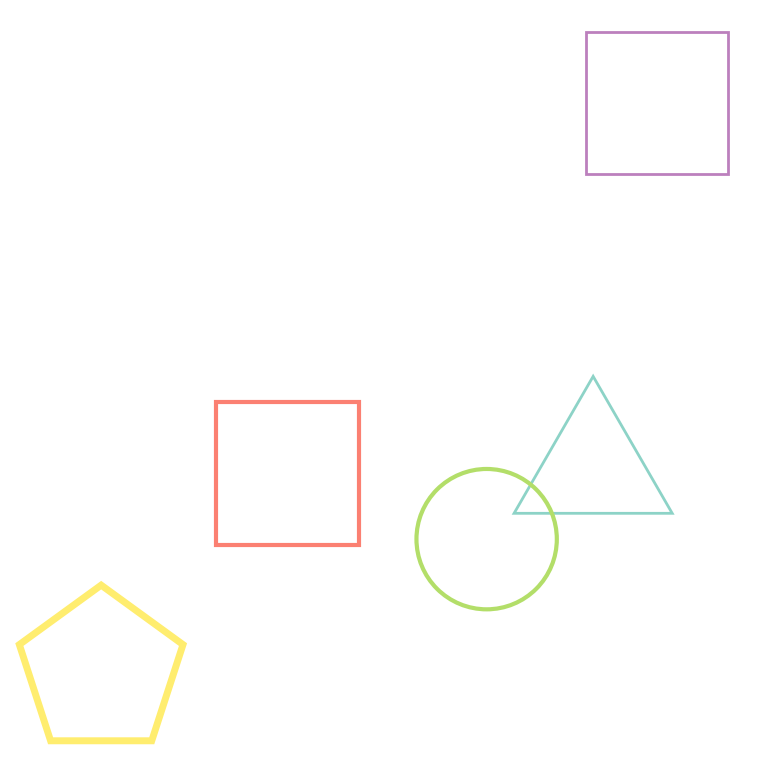[{"shape": "triangle", "thickness": 1, "radius": 0.59, "center": [0.77, 0.393]}, {"shape": "square", "thickness": 1.5, "radius": 0.46, "center": [0.373, 0.385]}, {"shape": "circle", "thickness": 1.5, "radius": 0.46, "center": [0.632, 0.3]}, {"shape": "square", "thickness": 1, "radius": 0.46, "center": [0.854, 0.866]}, {"shape": "pentagon", "thickness": 2.5, "radius": 0.56, "center": [0.131, 0.128]}]